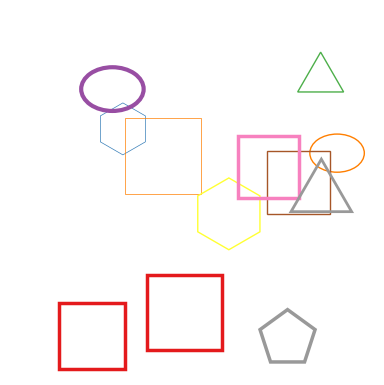[{"shape": "square", "thickness": 2.5, "radius": 0.49, "center": [0.479, 0.187]}, {"shape": "square", "thickness": 2.5, "radius": 0.43, "center": [0.238, 0.128]}, {"shape": "hexagon", "thickness": 0.5, "radius": 0.34, "center": [0.319, 0.665]}, {"shape": "triangle", "thickness": 1, "radius": 0.34, "center": [0.833, 0.796]}, {"shape": "oval", "thickness": 3, "radius": 0.41, "center": [0.292, 0.769]}, {"shape": "square", "thickness": 0.5, "radius": 0.49, "center": [0.423, 0.594]}, {"shape": "oval", "thickness": 1, "radius": 0.35, "center": [0.876, 0.602]}, {"shape": "hexagon", "thickness": 1, "radius": 0.47, "center": [0.594, 0.445]}, {"shape": "square", "thickness": 1, "radius": 0.41, "center": [0.776, 0.525]}, {"shape": "square", "thickness": 2.5, "radius": 0.4, "center": [0.698, 0.567]}, {"shape": "triangle", "thickness": 2, "radius": 0.45, "center": [0.835, 0.496]}, {"shape": "pentagon", "thickness": 2.5, "radius": 0.38, "center": [0.747, 0.121]}]